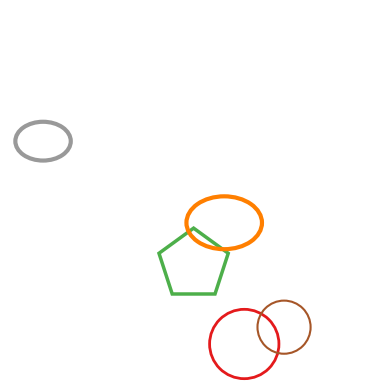[{"shape": "circle", "thickness": 2, "radius": 0.45, "center": [0.634, 0.106]}, {"shape": "pentagon", "thickness": 2.5, "radius": 0.47, "center": [0.503, 0.313]}, {"shape": "oval", "thickness": 3, "radius": 0.49, "center": [0.582, 0.421]}, {"shape": "circle", "thickness": 1.5, "radius": 0.34, "center": [0.738, 0.15]}, {"shape": "oval", "thickness": 3, "radius": 0.36, "center": [0.112, 0.633]}]